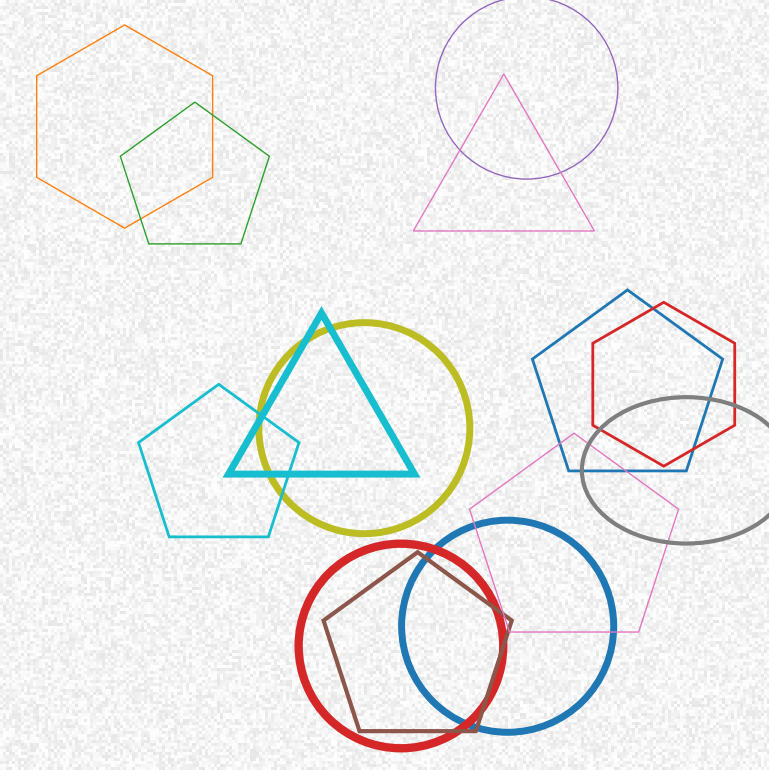[{"shape": "circle", "thickness": 2.5, "radius": 0.69, "center": [0.659, 0.187]}, {"shape": "pentagon", "thickness": 1, "radius": 0.65, "center": [0.815, 0.494]}, {"shape": "hexagon", "thickness": 0.5, "radius": 0.66, "center": [0.162, 0.836]}, {"shape": "pentagon", "thickness": 0.5, "radius": 0.51, "center": [0.253, 0.766]}, {"shape": "hexagon", "thickness": 1, "radius": 0.53, "center": [0.862, 0.501]}, {"shape": "circle", "thickness": 3, "radius": 0.66, "center": [0.521, 0.161]}, {"shape": "circle", "thickness": 0.5, "radius": 0.59, "center": [0.684, 0.886]}, {"shape": "pentagon", "thickness": 1.5, "radius": 0.64, "center": [0.542, 0.154]}, {"shape": "triangle", "thickness": 0.5, "radius": 0.68, "center": [0.654, 0.768]}, {"shape": "pentagon", "thickness": 0.5, "radius": 0.71, "center": [0.746, 0.295]}, {"shape": "oval", "thickness": 1.5, "radius": 0.68, "center": [0.891, 0.389]}, {"shape": "circle", "thickness": 2.5, "radius": 0.69, "center": [0.473, 0.444]}, {"shape": "pentagon", "thickness": 1, "radius": 0.55, "center": [0.284, 0.391]}, {"shape": "triangle", "thickness": 2.5, "radius": 0.7, "center": [0.418, 0.454]}]